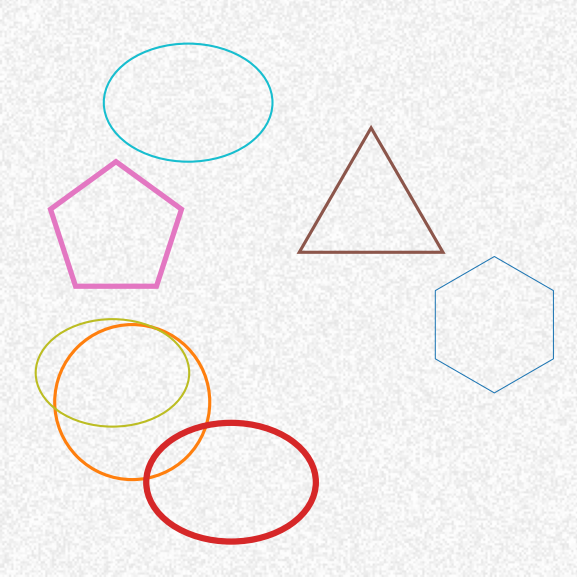[{"shape": "hexagon", "thickness": 0.5, "radius": 0.59, "center": [0.856, 0.437]}, {"shape": "circle", "thickness": 1.5, "radius": 0.67, "center": [0.229, 0.303]}, {"shape": "oval", "thickness": 3, "radius": 0.73, "center": [0.4, 0.164]}, {"shape": "triangle", "thickness": 1.5, "radius": 0.72, "center": [0.643, 0.634]}, {"shape": "pentagon", "thickness": 2.5, "radius": 0.6, "center": [0.201, 0.6]}, {"shape": "oval", "thickness": 1, "radius": 0.66, "center": [0.195, 0.353]}, {"shape": "oval", "thickness": 1, "radius": 0.73, "center": [0.326, 0.821]}]